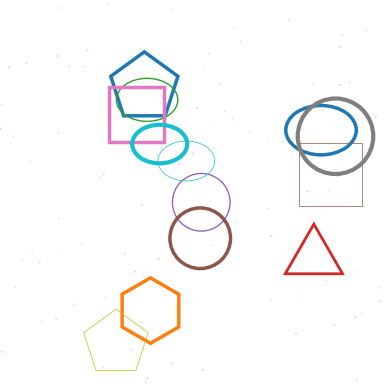[{"shape": "pentagon", "thickness": 2.5, "radius": 0.46, "center": [0.375, 0.773]}, {"shape": "oval", "thickness": 2.5, "radius": 0.46, "center": [0.834, 0.662]}, {"shape": "hexagon", "thickness": 2.5, "radius": 0.42, "center": [0.391, 0.193]}, {"shape": "oval", "thickness": 1, "radius": 0.4, "center": [0.382, 0.741]}, {"shape": "triangle", "thickness": 2, "radius": 0.43, "center": [0.815, 0.332]}, {"shape": "circle", "thickness": 1, "radius": 0.37, "center": [0.523, 0.475]}, {"shape": "circle", "thickness": 2.5, "radius": 0.39, "center": [0.52, 0.381]}, {"shape": "square", "thickness": 0.5, "radius": 0.41, "center": [0.859, 0.547]}, {"shape": "square", "thickness": 2.5, "radius": 0.36, "center": [0.354, 0.703]}, {"shape": "circle", "thickness": 3, "radius": 0.49, "center": [0.871, 0.646]}, {"shape": "pentagon", "thickness": 0.5, "radius": 0.44, "center": [0.301, 0.109]}, {"shape": "oval", "thickness": 3, "radius": 0.36, "center": [0.415, 0.626]}, {"shape": "oval", "thickness": 0.5, "radius": 0.37, "center": [0.484, 0.582]}]